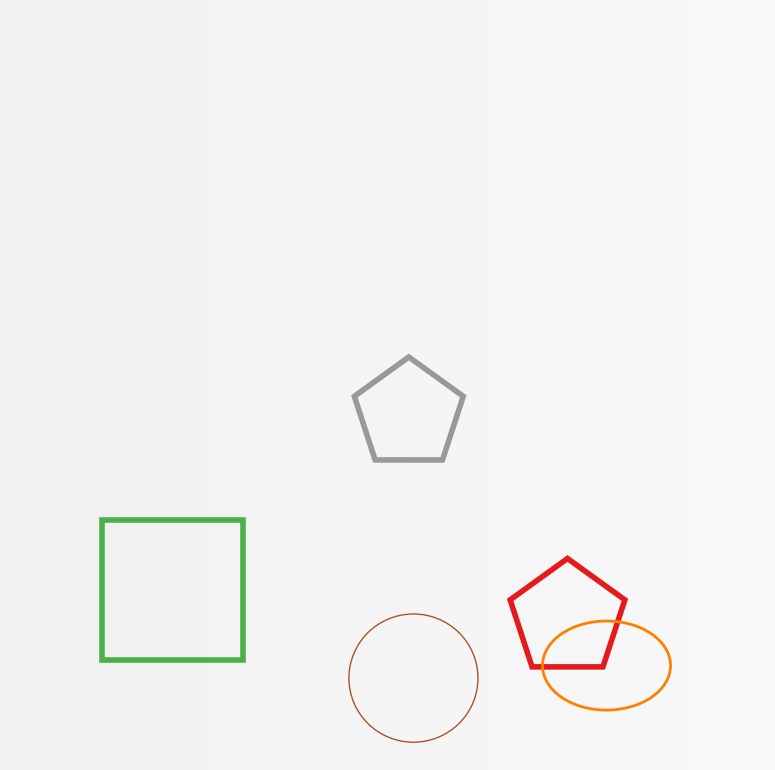[{"shape": "pentagon", "thickness": 2, "radius": 0.39, "center": [0.732, 0.197]}, {"shape": "square", "thickness": 2, "radius": 0.45, "center": [0.223, 0.234]}, {"shape": "oval", "thickness": 1, "radius": 0.41, "center": [0.783, 0.136]}, {"shape": "circle", "thickness": 0.5, "radius": 0.42, "center": [0.533, 0.119]}, {"shape": "pentagon", "thickness": 2, "radius": 0.37, "center": [0.527, 0.462]}]